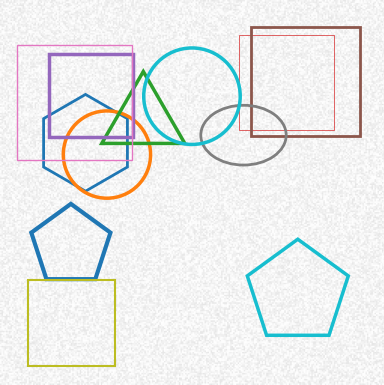[{"shape": "hexagon", "thickness": 2, "radius": 0.63, "center": [0.222, 0.629]}, {"shape": "pentagon", "thickness": 3, "radius": 0.54, "center": [0.184, 0.362]}, {"shape": "circle", "thickness": 2.5, "radius": 0.57, "center": [0.278, 0.599]}, {"shape": "triangle", "thickness": 2.5, "radius": 0.62, "center": [0.372, 0.69]}, {"shape": "square", "thickness": 0.5, "radius": 0.62, "center": [0.744, 0.786]}, {"shape": "square", "thickness": 2.5, "radius": 0.54, "center": [0.236, 0.751]}, {"shape": "square", "thickness": 2, "radius": 0.71, "center": [0.794, 0.788]}, {"shape": "square", "thickness": 1, "radius": 0.74, "center": [0.193, 0.734]}, {"shape": "oval", "thickness": 2, "radius": 0.55, "center": [0.632, 0.649]}, {"shape": "square", "thickness": 1.5, "radius": 0.56, "center": [0.185, 0.161]}, {"shape": "circle", "thickness": 2.5, "radius": 0.63, "center": [0.499, 0.75]}, {"shape": "pentagon", "thickness": 2.5, "radius": 0.69, "center": [0.773, 0.241]}]